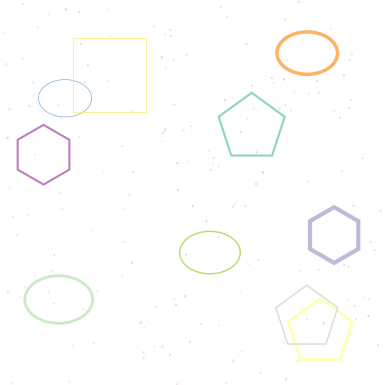[{"shape": "pentagon", "thickness": 1.5, "radius": 0.45, "center": [0.654, 0.669]}, {"shape": "pentagon", "thickness": 2, "radius": 0.44, "center": [0.832, 0.137]}, {"shape": "hexagon", "thickness": 3, "radius": 0.36, "center": [0.868, 0.389]}, {"shape": "oval", "thickness": 0.5, "radius": 0.35, "center": [0.169, 0.745]}, {"shape": "oval", "thickness": 2.5, "radius": 0.39, "center": [0.798, 0.862]}, {"shape": "oval", "thickness": 1, "radius": 0.39, "center": [0.545, 0.344]}, {"shape": "pentagon", "thickness": 1, "radius": 0.42, "center": [0.797, 0.175]}, {"shape": "hexagon", "thickness": 1.5, "radius": 0.39, "center": [0.113, 0.598]}, {"shape": "oval", "thickness": 2, "radius": 0.44, "center": [0.152, 0.222]}, {"shape": "square", "thickness": 0.5, "radius": 0.48, "center": [0.285, 0.806]}]